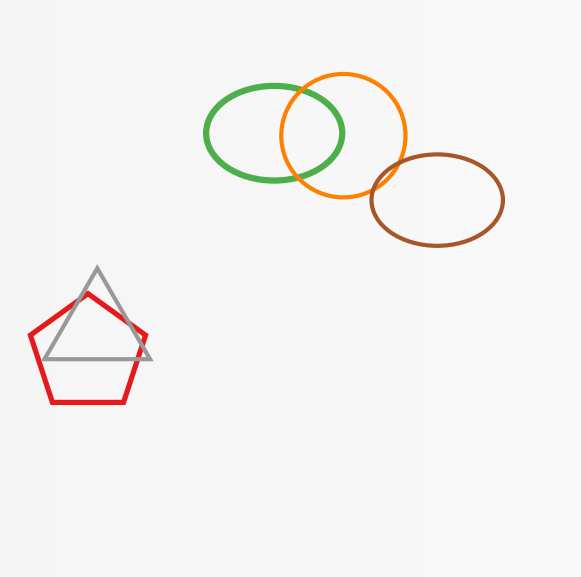[{"shape": "pentagon", "thickness": 2.5, "radius": 0.52, "center": [0.151, 0.387]}, {"shape": "oval", "thickness": 3, "radius": 0.59, "center": [0.472, 0.768]}, {"shape": "circle", "thickness": 2, "radius": 0.53, "center": [0.591, 0.764]}, {"shape": "oval", "thickness": 2, "radius": 0.57, "center": [0.752, 0.653]}, {"shape": "triangle", "thickness": 2, "radius": 0.52, "center": [0.167, 0.43]}]